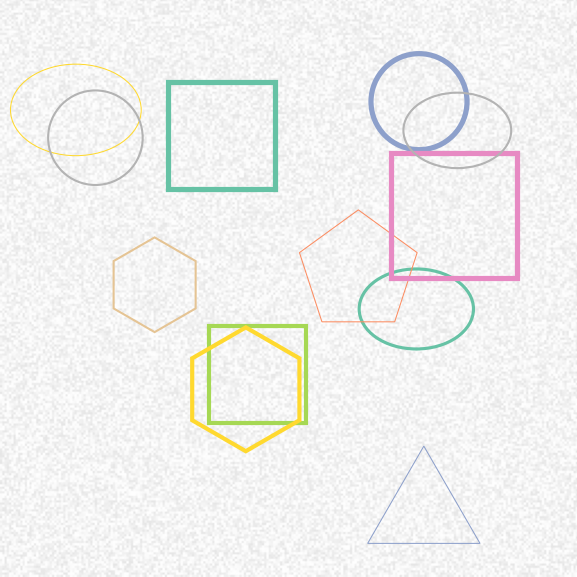[{"shape": "square", "thickness": 2.5, "radius": 0.46, "center": [0.384, 0.764]}, {"shape": "oval", "thickness": 1.5, "radius": 0.49, "center": [0.721, 0.464]}, {"shape": "pentagon", "thickness": 0.5, "radius": 0.54, "center": [0.62, 0.529]}, {"shape": "circle", "thickness": 2.5, "radius": 0.42, "center": [0.726, 0.823]}, {"shape": "triangle", "thickness": 0.5, "radius": 0.56, "center": [0.734, 0.114]}, {"shape": "square", "thickness": 2.5, "radius": 0.54, "center": [0.786, 0.625]}, {"shape": "square", "thickness": 2, "radius": 0.42, "center": [0.446, 0.35]}, {"shape": "hexagon", "thickness": 2, "radius": 0.54, "center": [0.426, 0.325]}, {"shape": "oval", "thickness": 0.5, "radius": 0.57, "center": [0.131, 0.809]}, {"shape": "hexagon", "thickness": 1, "radius": 0.41, "center": [0.268, 0.506]}, {"shape": "oval", "thickness": 1, "radius": 0.47, "center": [0.792, 0.773]}, {"shape": "circle", "thickness": 1, "radius": 0.41, "center": [0.165, 0.761]}]